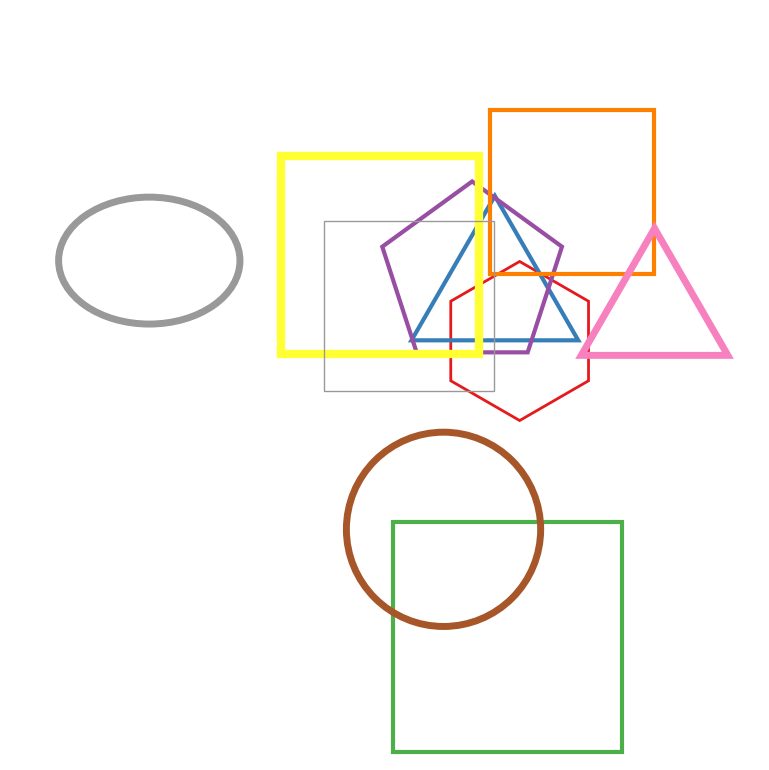[{"shape": "hexagon", "thickness": 1, "radius": 0.52, "center": [0.675, 0.557]}, {"shape": "triangle", "thickness": 1.5, "radius": 0.63, "center": [0.643, 0.621]}, {"shape": "square", "thickness": 1.5, "radius": 0.75, "center": [0.659, 0.172]}, {"shape": "pentagon", "thickness": 1.5, "radius": 0.61, "center": [0.613, 0.642]}, {"shape": "square", "thickness": 1.5, "radius": 0.53, "center": [0.743, 0.75]}, {"shape": "square", "thickness": 3, "radius": 0.64, "center": [0.494, 0.669]}, {"shape": "circle", "thickness": 2.5, "radius": 0.63, "center": [0.576, 0.313]}, {"shape": "triangle", "thickness": 2.5, "radius": 0.55, "center": [0.85, 0.593]}, {"shape": "square", "thickness": 0.5, "radius": 0.55, "center": [0.532, 0.603]}, {"shape": "oval", "thickness": 2.5, "radius": 0.59, "center": [0.194, 0.662]}]